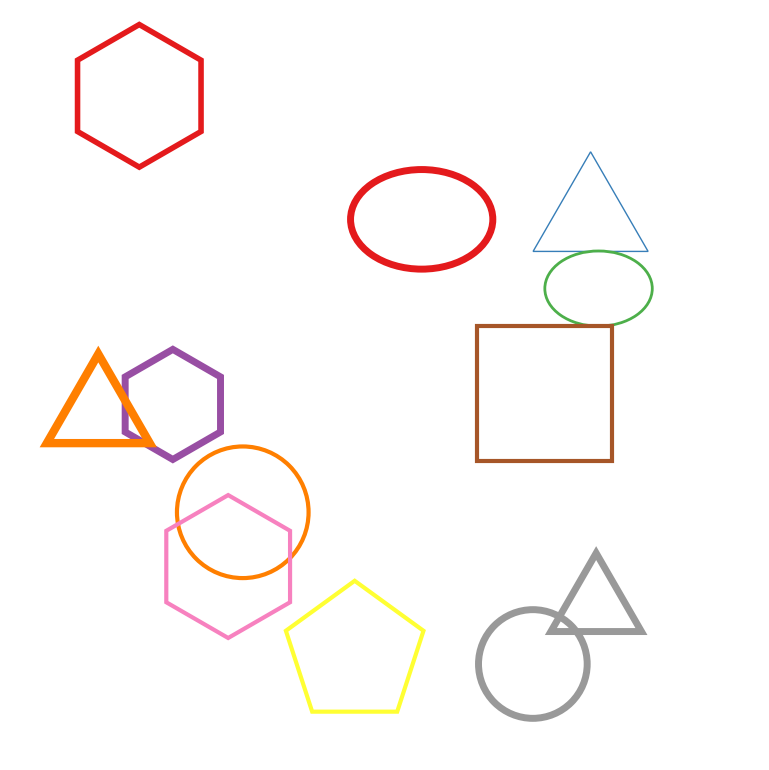[{"shape": "oval", "thickness": 2.5, "radius": 0.46, "center": [0.548, 0.715]}, {"shape": "hexagon", "thickness": 2, "radius": 0.46, "center": [0.181, 0.876]}, {"shape": "triangle", "thickness": 0.5, "radius": 0.43, "center": [0.767, 0.717]}, {"shape": "oval", "thickness": 1, "radius": 0.35, "center": [0.777, 0.625]}, {"shape": "hexagon", "thickness": 2.5, "radius": 0.36, "center": [0.224, 0.475]}, {"shape": "triangle", "thickness": 3, "radius": 0.39, "center": [0.128, 0.463]}, {"shape": "circle", "thickness": 1.5, "radius": 0.43, "center": [0.315, 0.335]}, {"shape": "pentagon", "thickness": 1.5, "radius": 0.47, "center": [0.461, 0.152]}, {"shape": "square", "thickness": 1.5, "radius": 0.44, "center": [0.707, 0.489]}, {"shape": "hexagon", "thickness": 1.5, "radius": 0.46, "center": [0.296, 0.264]}, {"shape": "circle", "thickness": 2.5, "radius": 0.35, "center": [0.692, 0.138]}, {"shape": "triangle", "thickness": 2.5, "radius": 0.34, "center": [0.774, 0.214]}]